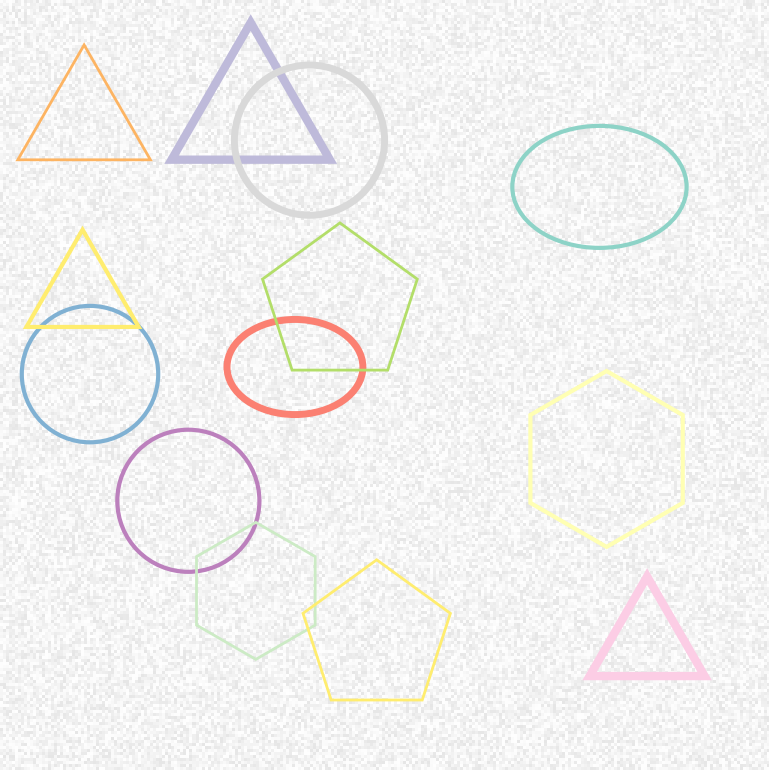[{"shape": "oval", "thickness": 1.5, "radius": 0.57, "center": [0.779, 0.757]}, {"shape": "hexagon", "thickness": 1.5, "radius": 0.57, "center": [0.788, 0.404]}, {"shape": "triangle", "thickness": 3, "radius": 0.59, "center": [0.326, 0.852]}, {"shape": "oval", "thickness": 2.5, "radius": 0.44, "center": [0.383, 0.523]}, {"shape": "circle", "thickness": 1.5, "radius": 0.44, "center": [0.117, 0.514]}, {"shape": "triangle", "thickness": 1, "radius": 0.5, "center": [0.109, 0.842]}, {"shape": "pentagon", "thickness": 1, "radius": 0.53, "center": [0.441, 0.605]}, {"shape": "triangle", "thickness": 3, "radius": 0.43, "center": [0.84, 0.165]}, {"shape": "circle", "thickness": 2.5, "radius": 0.49, "center": [0.402, 0.818]}, {"shape": "circle", "thickness": 1.5, "radius": 0.46, "center": [0.245, 0.35]}, {"shape": "hexagon", "thickness": 1, "radius": 0.44, "center": [0.332, 0.233]}, {"shape": "triangle", "thickness": 1.5, "radius": 0.42, "center": [0.107, 0.617]}, {"shape": "pentagon", "thickness": 1, "radius": 0.5, "center": [0.489, 0.172]}]